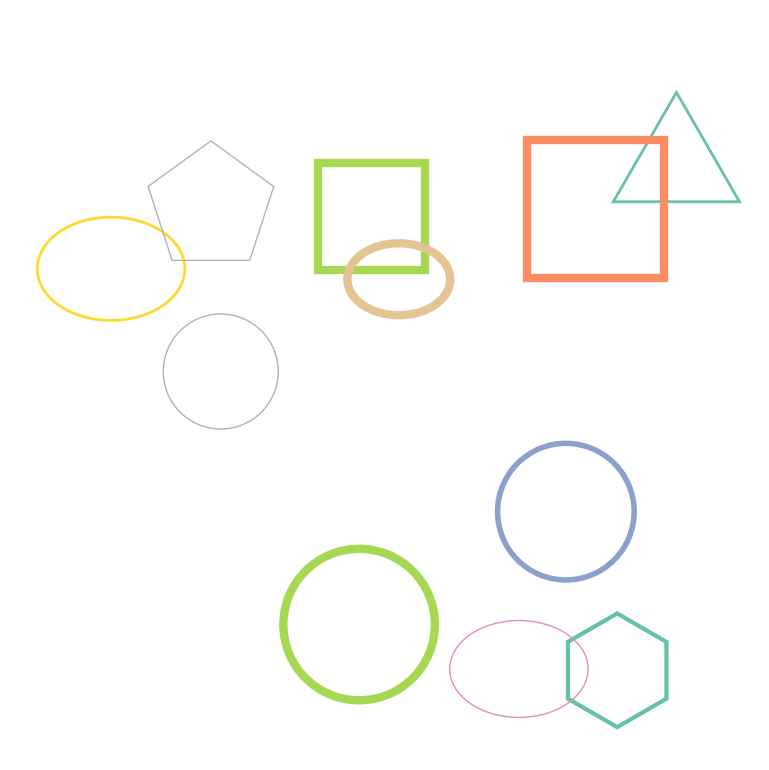[{"shape": "triangle", "thickness": 1, "radius": 0.47, "center": [0.878, 0.785]}, {"shape": "hexagon", "thickness": 1.5, "radius": 0.37, "center": [0.802, 0.129]}, {"shape": "square", "thickness": 3, "radius": 0.45, "center": [0.774, 0.729]}, {"shape": "circle", "thickness": 2, "radius": 0.44, "center": [0.735, 0.336]}, {"shape": "oval", "thickness": 0.5, "radius": 0.45, "center": [0.674, 0.131]}, {"shape": "circle", "thickness": 3, "radius": 0.49, "center": [0.466, 0.189]}, {"shape": "square", "thickness": 3, "radius": 0.35, "center": [0.482, 0.719]}, {"shape": "oval", "thickness": 1, "radius": 0.48, "center": [0.144, 0.651]}, {"shape": "oval", "thickness": 3, "radius": 0.33, "center": [0.518, 0.637]}, {"shape": "circle", "thickness": 0.5, "radius": 0.37, "center": [0.287, 0.518]}, {"shape": "pentagon", "thickness": 0.5, "radius": 0.43, "center": [0.274, 0.731]}]